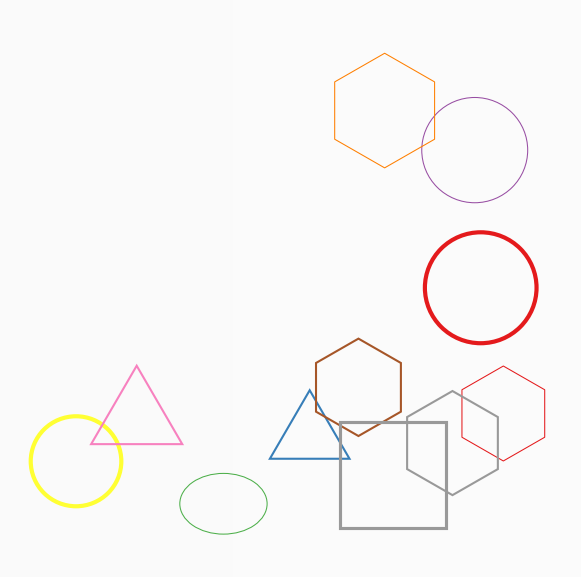[{"shape": "circle", "thickness": 2, "radius": 0.48, "center": [0.827, 0.501]}, {"shape": "hexagon", "thickness": 0.5, "radius": 0.41, "center": [0.866, 0.283]}, {"shape": "triangle", "thickness": 1, "radius": 0.4, "center": [0.533, 0.244]}, {"shape": "oval", "thickness": 0.5, "radius": 0.38, "center": [0.384, 0.127]}, {"shape": "circle", "thickness": 0.5, "radius": 0.46, "center": [0.817, 0.739]}, {"shape": "hexagon", "thickness": 0.5, "radius": 0.5, "center": [0.662, 0.808]}, {"shape": "circle", "thickness": 2, "radius": 0.39, "center": [0.131, 0.2]}, {"shape": "hexagon", "thickness": 1, "radius": 0.42, "center": [0.617, 0.328]}, {"shape": "triangle", "thickness": 1, "radius": 0.45, "center": [0.235, 0.275]}, {"shape": "hexagon", "thickness": 1, "radius": 0.45, "center": [0.778, 0.232]}, {"shape": "square", "thickness": 1.5, "radius": 0.46, "center": [0.676, 0.176]}]